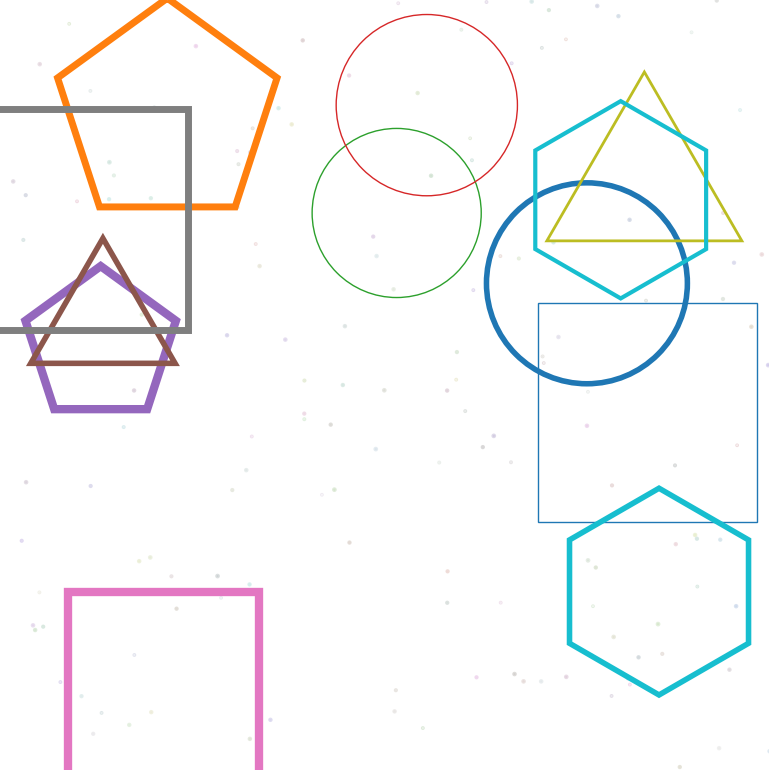[{"shape": "square", "thickness": 0.5, "radius": 0.71, "center": [0.841, 0.464]}, {"shape": "circle", "thickness": 2, "radius": 0.65, "center": [0.762, 0.632]}, {"shape": "pentagon", "thickness": 2.5, "radius": 0.75, "center": [0.217, 0.853]}, {"shape": "circle", "thickness": 0.5, "radius": 0.55, "center": [0.515, 0.723]}, {"shape": "circle", "thickness": 0.5, "radius": 0.59, "center": [0.554, 0.863]}, {"shape": "pentagon", "thickness": 3, "radius": 0.51, "center": [0.131, 0.552]}, {"shape": "triangle", "thickness": 2, "radius": 0.54, "center": [0.134, 0.582]}, {"shape": "square", "thickness": 3, "radius": 0.62, "center": [0.212, 0.108]}, {"shape": "square", "thickness": 2.5, "radius": 0.72, "center": [0.101, 0.715]}, {"shape": "triangle", "thickness": 1, "radius": 0.73, "center": [0.837, 0.76]}, {"shape": "hexagon", "thickness": 1.5, "radius": 0.64, "center": [0.806, 0.741]}, {"shape": "hexagon", "thickness": 2, "radius": 0.67, "center": [0.856, 0.232]}]